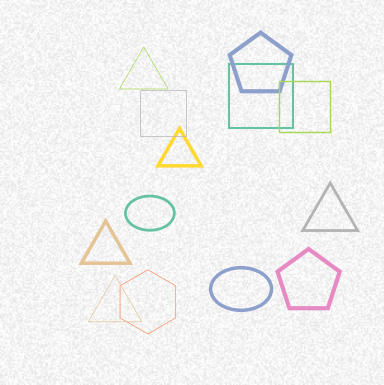[{"shape": "square", "thickness": 1.5, "radius": 0.42, "center": [0.677, 0.75]}, {"shape": "oval", "thickness": 2, "radius": 0.32, "center": [0.389, 0.446]}, {"shape": "hexagon", "thickness": 0.5, "radius": 0.42, "center": [0.384, 0.216]}, {"shape": "oval", "thickness": 2.5, "radius": 0.4, "center": [0.626, 0.249]}, {"shape": "pentagon", "thickness": 3, "radius": 0.42, "center": [0.677, 0.831]}, {"shape": "pentagon", "thickness": 3, "radius": 0.43, "center": [0.802, 0.268]}, {"shape": "triangle", "thickness": 0.5, "radius": 0.36, "center": [0.373, 0.805]}, {"shape": "square", "thickness": 1, "radius": 0.33, "center": [0.79, 0.723]}, {"shape": "triangle", "thickness": 2.5, "radius": 0.32, "center": [0.466, 0.602]}, {"shape": "triangle", "thickness": 2.5, "radius": 0.37, "center": [0.275, 0.353]}, {"shape": "triangle", "thickness": 0.5, "radius": 0.4, "center": [0.299, 0.204]}, {"shape": "triangle", "thickness": 2, "radius": 0.41, "center": [0.858, 0.442]}, {"shape": "square", "thickness": 0.5, "radius": 0.3, "center": [0.423, 0.707]}]